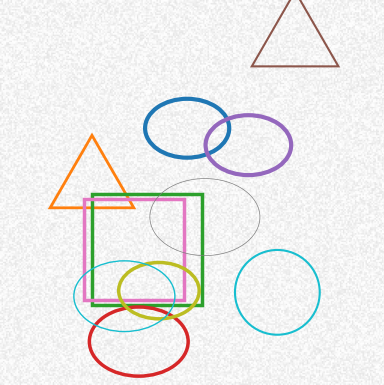[{"shape": "oval", "thickness": 3, "radius": 0.55, "center": [0.486, 0.667]}, {"shape": "triangle", "thickness": 2, "radius": 0.63, "center": [0.239, 0.523]}, {"shape": "square", "thickness": 2.5, "radius": 0.72, "center": [0.381, 0.352]}, {"shape": "oval", "thickness": 2.5, "radius": 0.64, "center": [0.36, 0.113]}, {"shape": "oval", "thickness": 3, "radius": 0.56, "center": [0.645, 0.623]}, {"shape": "triangle", "thickness": 1.5, "radius": 0.65, "center": [0.767, 0.893]}, {"shape": "square", "thickness": 2.5, "radius": 0.65, "center": [0.348, 0.353]}, {"shape": "oval", "thickness": 0.5, "radius": 0.71, "center": [0.532, 0.436]}, {"shape": "oval", "thickness": 2.5, "radius": 0.52, "center": [0.413, 0.245]}, {"shape": "oval", "thickness": 1, "radius": 0.66, "center": [0.323, 0.231]}, {"shape": "circle", "thickness": 1.5, "radius": 0.55, "center": [0.72, 0.241]}]